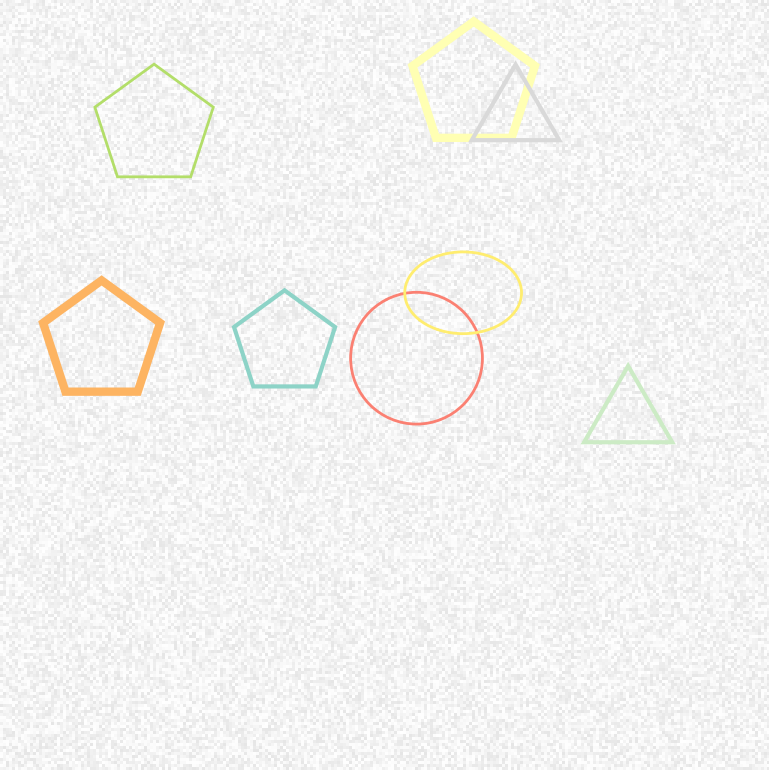[{"shape": "pentagon", "thickness": 1.5, "radius": 0.34, "center": [0.37, 0.554]}, {"shape": "pentagon", "thickness": 3, "radius": 0.42, "center": [0.615, 0.889]}, {"shape": "circle", "thickness": 1, "radius": 0.43, "center": [0.541, 0.535]}, {"shape": "pentagon", "thickness": 3, "radius": 0.4, "center": [0.132, 0.556]}, {"shape": "pentagon", "thickness": 1, "radius": 0.4, "center": [0.2, 0.836]}, {"shape": "triangle", "thickness": 1.5, "radius": 0.33, "center": [0.67, 0.851]}, {"shape": "triangle", "thickness": 1.5, "radius": 0.33, "center": [0.816, 0.459]}, {"shape": "oval", "thickness": 1, "radius": 0.38, "center": [0.601, 0.62]}]